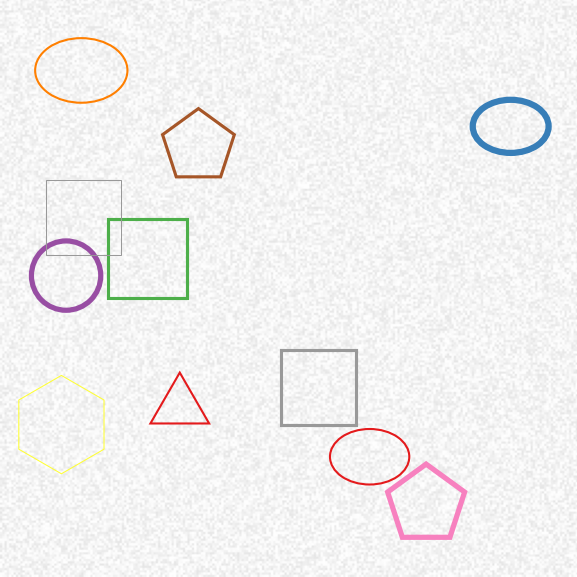[{"shape": "triangle", "thickness": 1, "radius": 0.29, "center": [0.311, 0.295]}, {"shape": "oval", "thickness": 1, "radius": 0.34, "center": [0.64, 0.208]}, {"shape": "oval", "thickness": 3, "radius": 0.33, "center": [0.884, 0.78]}, {"shape": "square", "thickness": 1.5, "radius": 0.34, "center": [0.255, 0.552]}, {"shape": "circle", "thickness": 2.5, "radius": 0.3, "center": [0.114, 0.522]}, {"shape": "oval", "thickness": 1, "radius": 0.4, "center": [0.141, 0.877]}, {"shape": "hexagon", "thickness": 0.5, "radius": 0.43, "center": [0.106, 0.264]}, {"shape": "pentagon", "thickness": 1.5, "radius": 0.33, "center": [0.344, 0.746]}, {"shape": "pentagon", "thickness": 2.5, "radius": 0.35, "center": [0.738, 0.125]}, {"shape": "square", "thickness": 1.5, "radius": 0.32, "center": [0.552, 0.329]}, {"shape": "square", "thickness": 0.5, "radius": 0.32, "center": [0.145, 0.623]}]